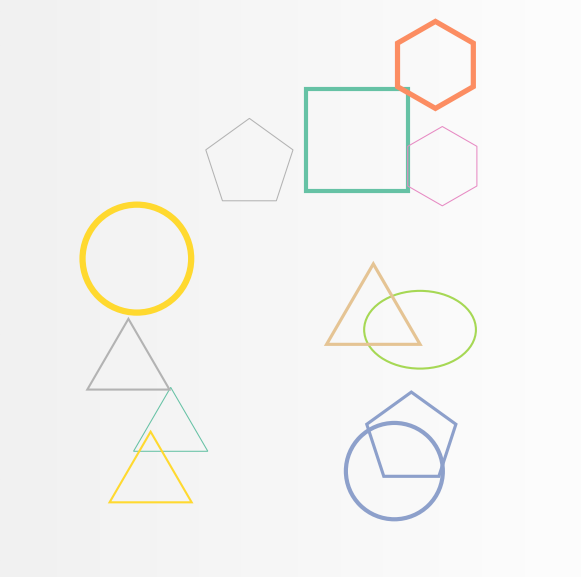[{"shape": "triangle", "thickness": 0.5, "radius": 0.37, "center": [0.294, 0.255]}, {"shape": "square", "thickness": 2, "radius": 0.44, "center": [0.614, 0.756]}, {"shape": "hexagon", "thickness": 2.5, "radius": 0.38, "center": [0.749, 0.887]}, {"shape": "pentagon", "thickness": 1.5, "radius": 0.4, "center": [0.708, 0.24]}, {"shape": "circle", "thickness": 2, "radius": 0.42, "center": [0.678, 0.183]}, {"shape": "hexagon", "thickness": 0.5, "radius": 0.34, "center": [0.761, 0.711]}, {"shape": "oval", "thickness": 1, "radius": 0.48, "center": [0.723, 0.428]}, {"shape": "triangle", "thickness": 1, "radius": 0.41, "center": [0.259, 0.17]}, {"shape": "circle", "thickness": 3, "radius": 0.47, "center": [0.235, 0.551]}, {"shape": "triangle", "thickness": 1.5, "radius": 0.46, "center": [0.642, 0.449]}, {"shape": "pentagon", "thickness": 0.5, "radius": 0.39, "center": [0.429, 0.715]}, {"shape": "triangle", "thickness": 1, "radius": 0.41, "center": [0.221, 0.365]}]